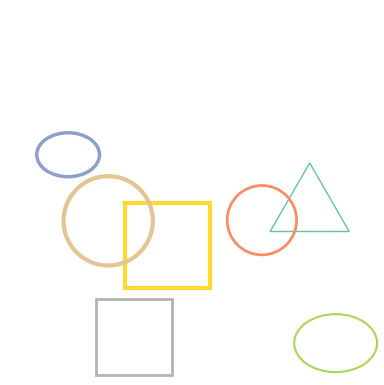[{"shape": "triangle", "thickness": 1, "radius": 0.59, "center": [0.804, 0.458]}, {"shape": "circle", "thickness": 2, "radius": 0.45, "center": [0.68, 0.428]}, {"shape": "oval", "thickness": 2.5, "radius": 0.41, "center": [0.177, 0.598]}, {"shape": "oval", "thickness": 1.5, "radius": 0.54, "center": [0.872, 0.109]}, {"shape": "square", "thickness": 3, "radius": 0.55, "center": [0.434, 0.363]}, {"shape": "circle", "thickness": 3, "radius": 0.58, "center": [0.281, 0.426]}, {"shape": "square", "thickness": 2, "radius": 0.49, "center": [0.349, 0.125]}]